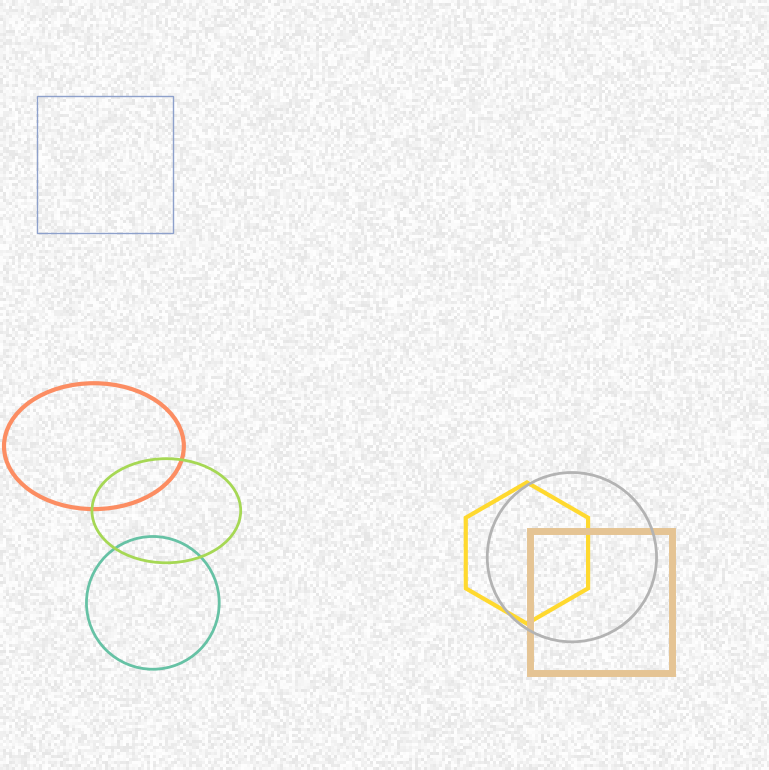[{"shape": "circle", "thickness": 1, "radius": 0.43, "center": [0.198, 0.217]}, {"shape": "oval", "thickness": 1.5, "radius": 0.58, "center": [0.122, 0.421]}, {"shape": "square", "thickness": 0.5, "radius": 0.44, "center": [0.137, 0.787]}, {"shape": "oval", "thickness": 1, "radius": 0.48, "center": [0.216, 0.337]}, {"shape": "hexagon", "thickness": 1.5, "radius": 0.46, "center": [0.684, 0.282]}, {"shape": "square", "thickness": 2.5, "radius": 0.46, "center": [0.78, 0.218]}, {"shape": "circle", "thickness": 1, "radius": 0.55, "center": [0.743, 0.276]}]